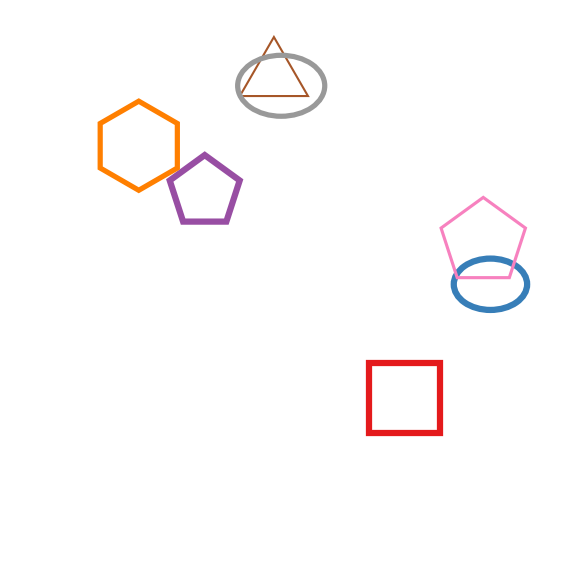[{"shape": "square", "thickness": 3, "radius": 0.3, "center": [0.701, 0.309]}, {"shape": "oval", "thickness": 3, "radius": 0.32, "center": [0.849, 0.507]}, {"shape": "pentagon", "thickness": 3, "radius": 0.32, "center": [0.354, 0.667]}, {"shape": "hexagon", "thickness": 2.5, "radius": 0.39, "center": [0.24, 0.747]}, {"shape": "triangle", "thickness": 1, "radius": 0.34, "center": [0.474, 0.867]}, {"shape": "pentagon", "thickness": 1.5, "radius": 0.38, "center": [0.837, 0.58]}, {"shape": "oval", "thickness": 2.5, "radius": 0.38, "center": [0.487, 0.851]}]